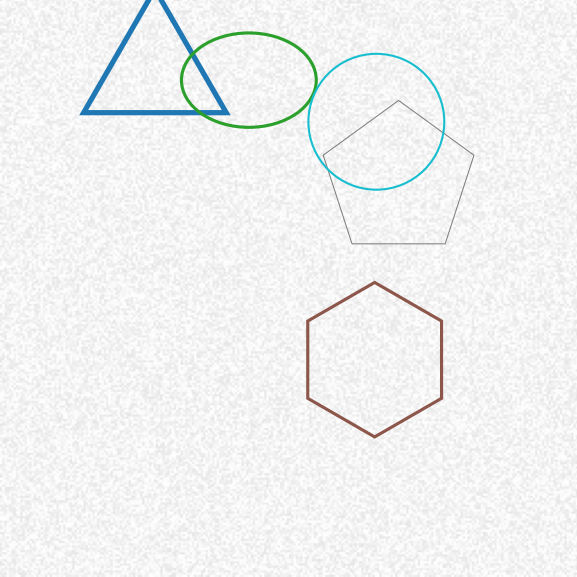[{"shape": "triangle", "thickness": 2.5, "radius": 0.71, "center": [0.268, 0.875]}, {"shape": "oval", "thickness": 1.5, "radius": 0.58, "center": [0.431, 0.86]}, {"shape": "hexagon", "thickness": 1.5, "radius": 0.67, "center": [0.649, 0.376]}, {"shape": "pentagon", "thickness": 0.5, "radius": 0.69, "center": [0.69, 0.688]}, {"shape": "circle", "thickness": 1, "radius": 0.59, "center": [0.652, 0.788]}]